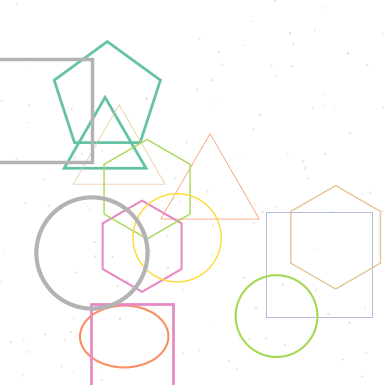[{"shape": "triangle", "thickness": 2, "radius": 0.61, "center": [0.273, 0.624]}, {"shape": "pentagon", "thickness": 2, "radius": 0.73, "center": [0.279, 0.747]}, {"shape": "oval", "thickness": 1.5, "radius": 0.57, "center": [0.323, 0.126]}, {"shape": "triangle", "thickness": 0.5, "radius": 0.74, "center": [0.546, 0.505]}, {"shape": "square", "thickness": 0.5, "radius": 0.68, "center": [0.828, 0.314]}, {"shape": "hexagon", "thickness": 1.5, "radius": 0.59, "center": [0.369, 0.36]}, {"shape": "square", "thickness": 2, "radius": 0.53, "center": [0.343, 0.104]}, {"shape": "circle", "thickness": 1.5, "radius": 0.53, "center": [0.718, 0.179]}, {"shape": "hexagon", "thickness": 1, "radius": 0.65, "center": [0.382, 0.509]}, {"shape": "circle", "thickness": 1, "radius": 0.57, "center": [0.46, 0.382]}, {"shape": "triangle", "thickness": 0.5, "radius": 0.69, "center": [0.31, 0.591]}, {"shape": "hexagon", "thickness": 1, "radius": 0.67, "center": [0.872, 0.384]}, {"shape": "circle", "thickness": 3, "radius": 0.72, "center": [0.239, 0.343]}, {"shape": "square", "thickness": 2.5, "radius": 0.67, "center": [0.103, 0.713]}]